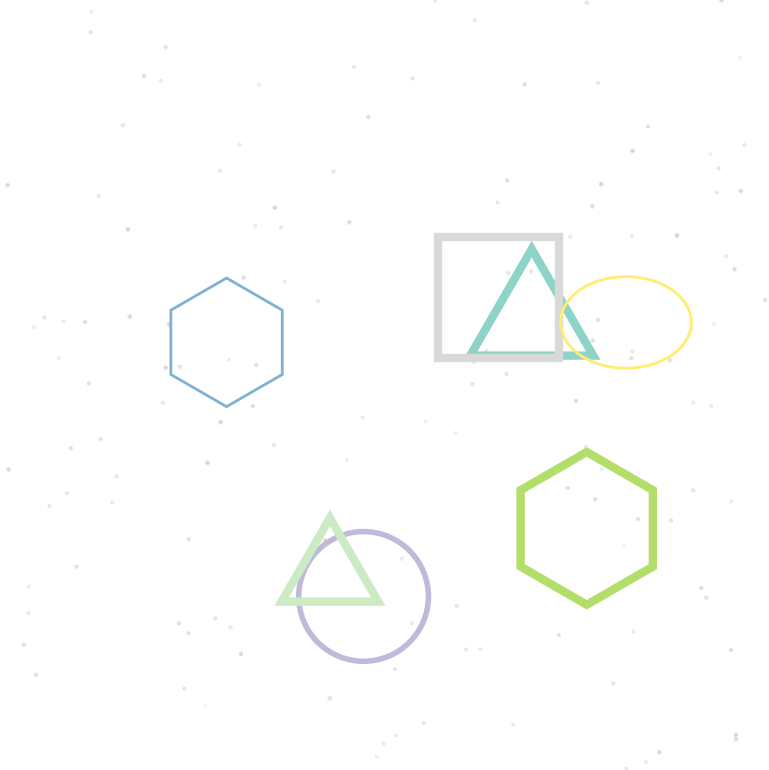[{"shape": "triangle", "thickness": 3, "radius": 0.46, "center": [0.691, 0.584]}, {"shape": "circle", "thickness": 2, "radius": 0.42, "center": [0.472, 0.225]}, {"shape": "hexagon", "thickness": 1, "radius": 0.42, "center": [0.294, 0.555]}, {"shape": "hexagon", "thickness": 3, "radius": 0.5, "center": [0.762, 0.314]}, {"shape": "square", "thickness": 3, "radius": 0.39, "center": [0.647, 0.614]}, {"shape": "triangle", "thickness": 3, "radius": 0.36, "center": [0.428, 0.255]}, {"shape": "oval", "thickness": 1, "radius": 0.42, "center": [0.813, 0.581]}]